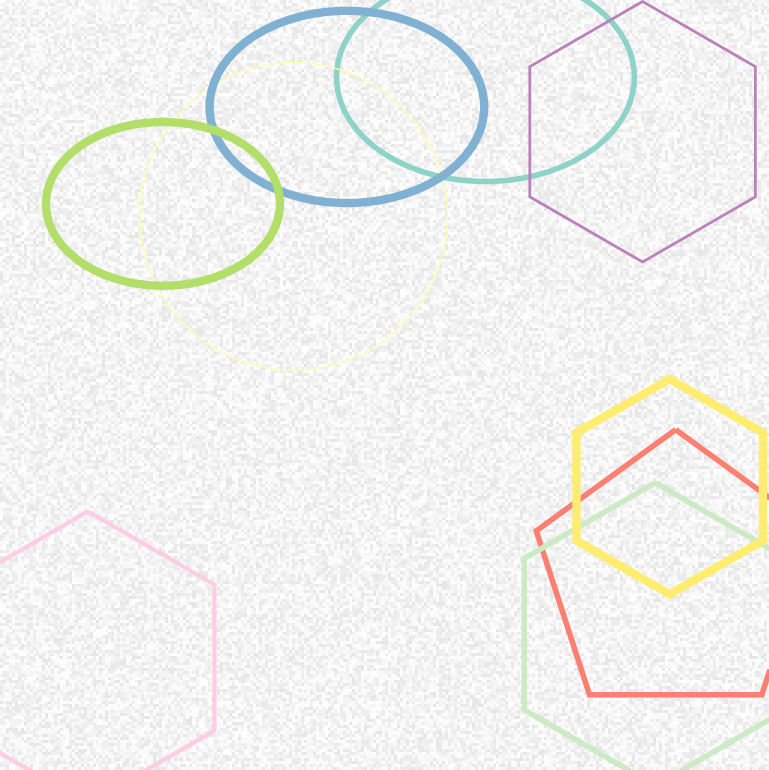[{"shape": "oval", "thickness": 2, "radius": 0.97, "center": [0.63, 0.9]}, {"shape": "circle", "thickness": 0.5, "radius": 1.0, "center": [0.381, 0.719]}, {"shape": "pentagon", "thickness": 2, "radius": 0.95, "center": [0.877, 0.252]}, {"shape": "oval", "thickness": 3, "radius": 0.89, "center": [0.451, 0.861]}, {"shape": "oval", "thickness": 3, "radius": 0.76, "center": [0.212, 0.735]}, {"shape": "hexagon", "thickness": 1.5, "radius": 0.95, "center": [0.114, 0.146]}, {"shape": "hexagon", "thickness": 1, "radius": 0.85, "center": [0.835, 0.829]}, {"shape": "hexagon", "thickness": 2, "radius": 0.98, "center": [0.851, 0.176]}, {"shape": "hexagon", "thickness": 3, "radius": 0.7, "center": [0.87, 0.368]}]